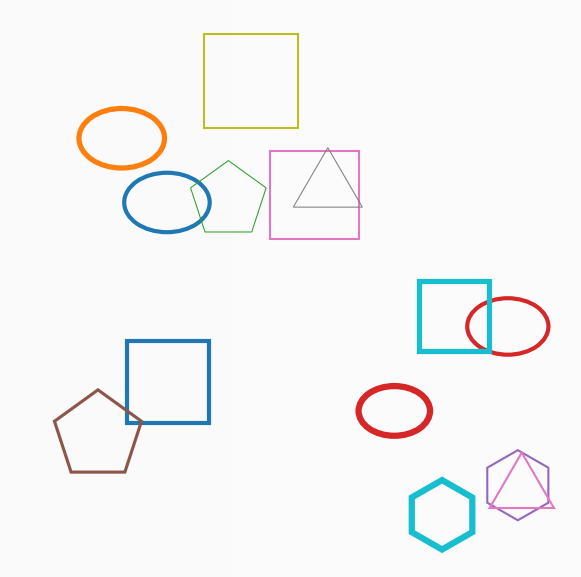[{"shape": "oval", "thickness": 2, "radius": 0.37, "center": [0.287, 0.649]}, {"shape": "square", "thickness": 2, "radius": 0.36, "center": [0.289, 0.337]}, {"shape": "oval", "thickness": 2.5, "radius": 0.37, "center": [0.209, 0.76]}, {"shape": "pentagon", "thickness": 0.5, "radius": 0.34, "center": [0.393, 0.653]}, {"shape": "oval", "thickness": 2, "radius": 0.35, "center": [0.874, 0.434]}, {"shape": "oval", "thickness": 3, "radius": 0.31, "center": [0.678, 0.288]}, {"shape": "hexagon", "thickness": 1, "radius": 0.3, "center": [0.891, 0.159]}, {"shape": "pentagon", "thickness": 1.5, "radius": 0.39, "center": [0.169, 0.245]}, {"shape": "triangle", "thickness": 1, "radius": 0.32, "center": [0.898, 0.151]}, {"shape": "square", "thickness": 1, "radius": 0.38, "center": [0.541, 0.662]}, {"shape": "triangle", "thickness": 0.5, "radius": 0.34, "center": [0.564, 0.675]}, {"shape": "square", "thickness": 1, "radius": 0.41, "center": [0.432, 0.859]}, {"shape": "square", "thickness": 2.5, "radius": 0.3, "center": [0.781, 0.453]}, {"shape": "hexagon", "thickness": 3, "radius": 0.3, "center": [0.761, 0.108]}]